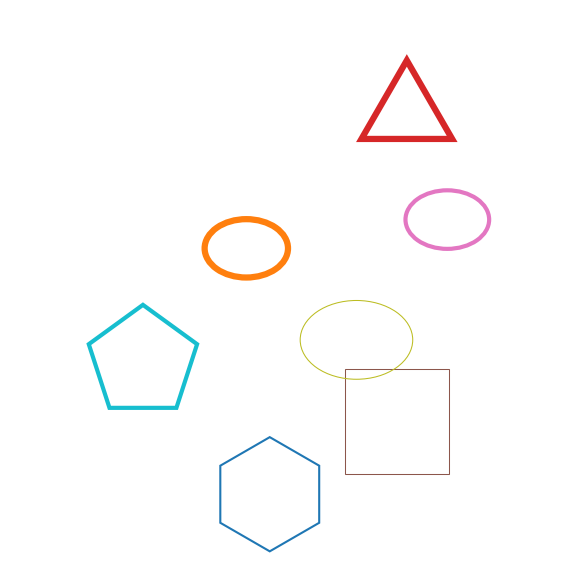[{"shape": "hexagon", "thickness": 1, "radius": 0.49, "center": [0.467, 0.143]}, {"shape": "oval", "thickness": 3, "radius": 0.36, "center": [0.427, 0.569]}, {"shape": "triangle", "thickness": 3, "radius": 0.45, "center": [0.704, 0.804]}, {"shape": "square", "thickness": 0.5, "radius": 0.45, "center": [0.688, 0.269]}, {"shape": "oval", "thickness": 2, "radius": 0.36, "center": [0.775, 0.619]}, {"shape": "oval", "thickness": 0.5, "radius": 0.49, "center": [0.617, 0.411]}, {"shape": "pentagon", "thickness": 2, "radius": 0.49, "center": [0.248, 0.373]}]